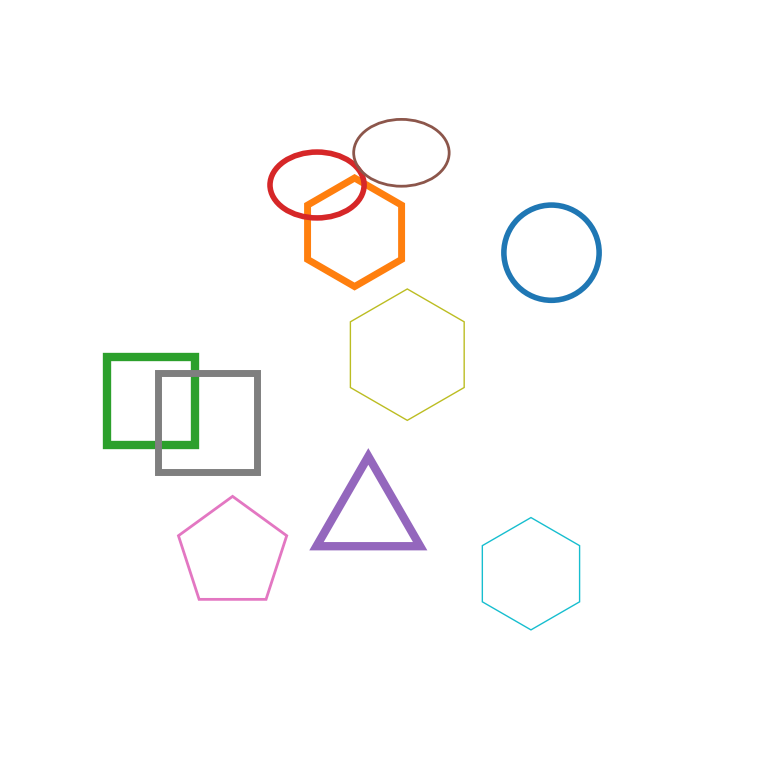[{"shape": "circle", "thickness": 2, "radius": 0.31, "center": [0.716, 0.672]}, {"shape": "hexagon", "thickness": 2.5, "radius": 0.35, "center": [0.46, 0.698]}, {"shape": "square", "thickness": 3, "radius": 0.29, "center": [0.196, 0.479]}, {"shape": "oval", "thickness": 2, "radius": 0.31, "center": [0.412, 0.76]}, {"shape": "triangle", "thickness": 3, "radius": 0.39, "center": [0.478, 0.329]}, {"shape": "oval", "thickness": 1, "radius": 0.31, "center": [0.521, 0.802]}, {"shape": "pentagon", "thickness": 1, "radius": 0.37, "center": [0.302, 0.281]}, {"shape": "square", "thickness": 2.5, "radius": 0.32, "center": [0.27, 0.451]}, {"shape": "hexagon", "thickness": 0.5, "radius": 0.43, "center": [0.529, 0.539]}, {"shape": "hexagon", "thickness": 0.5, "radius": 0.36, "center": [0.69, 0.255]}]